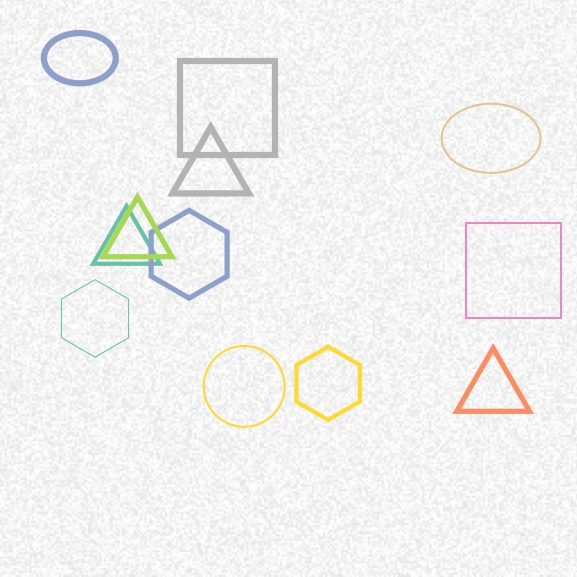[{"shape": "hexagon", "thickness": 0.5, "radius": 0.34, "center": [0.165, 0.448]}, {"shape": "triangle", "thickness": 2, "radius": 0.33, "center": [0.219, 0.576]}, {"shape": "triangle", "thickness": 2.5, "radius": 0.36, "center": [0.854, 0.323]}, {"shape": "hexagon", "thickness": 2.5, "radius": 0.38, "center": [0.327, 0.559]}, {"shape": "oval", "thickness": 3, "radius": 0.31, "center": [0.138, 0.898]}, {"shape": "square", "thickness": 1, "radius": 0.41, "center": [0.89, 0.53]}, {"shape": "triangle", "thickness": 2.5, "radius": 0.35, "center": [0.238, 0.589]}, {"shape": "circle", "thickness": 1, "radius": 0.35, "center": [0.423, 0.33]}, {"shape": "hexagon", "thickness": 2, "radius": 0.32, "center": [0.568, 0.335]}, {"shape": "oval", "thickness": 1, "radius": 0.43, "center": [0.85, 0.76]}, {"shape": "triangle", "thickness": 3, "radius": 0.38, "center": [0.365, 0.703]}, {"shape": "square", "thickness": 3, "radius": 0.41, "center": [0.394, 0.812]}]